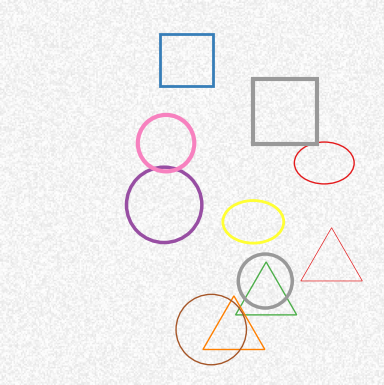[{"shape": "oval", "thickness": 1, "radius": 0.39, "center": [0.842, 0.577]}, {"shape": "triangle", "thickness": 0.5, "radius": 0.46, "center": [0.861, 0.316]}, {"shape": "square", "thickness": 2, "radius": 0.34, "center": [0.485, 0.844]}, {"shape": "triangle", "thickness": 1, "radius": 0.46, "center": [0.691, 0.228]}, {"shape": "circle", "thickness": 2.5, "radius": 0.49, "center": [0.426, 0.468]}, {"shape": "triangle", "thickness": 1, "radius": 0.46, "center": [0.608, 0.139]}, {"shape": "oval", "thickness": 2, "radius": 0.4, "center": [0.658, 0.424]}, {"shape": "circle", "thickness": 1, "radius": 0.46, "center": [0.549, 0.144]}, {"shape": "circle", "thickness": 3, "radius": 0.37, "center": [0.431, 0.628]}, {"shape": "circle", "thickness": 2.5, "radius": 0.35, "center": [0.689, 0.27]}, {"shape": "square", "thickness": 3, "radius": 0.42, "center": [0.74, 0.711]}]